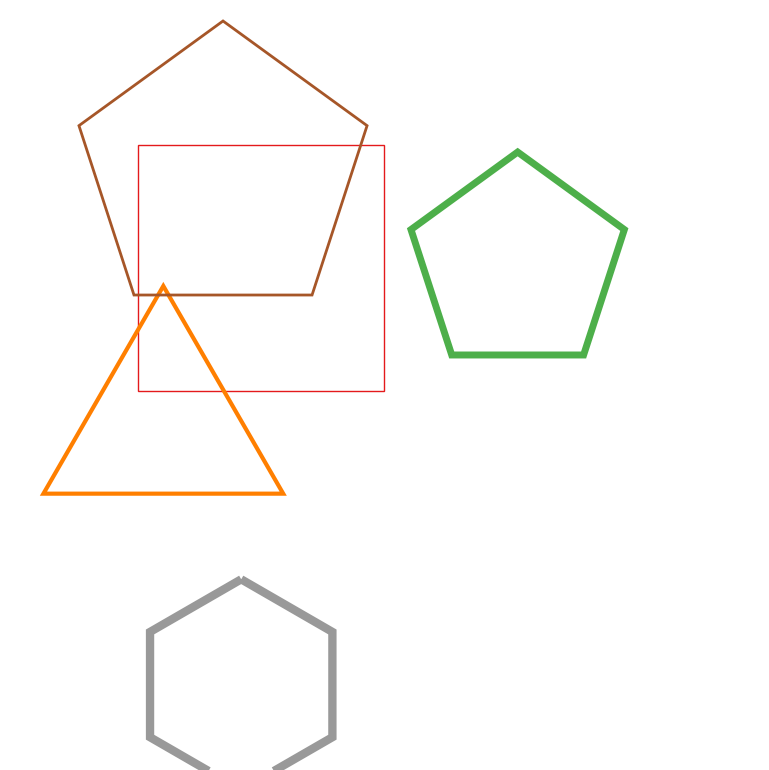[{"shape": "square", "thickness": 0.5, "radius": 0.8, "center": [0.339, 0.652]}, {"shape": "pentagon", "thickness": 2.5, "radius": 0.73, "center": [0.672, 0.657]}, {"shape": "triangle", "thickness": 1.5, "radius": 0.9, "center": [0.212, 0.449]}, {"shape": "pentagon", "thickness": 1, "radius": 0.98, "center": [0.29, 0.776]}, {"shape": "hexagon", "thickness": 3, "radius": 0.68, "center": [0.313, 0.111]}]